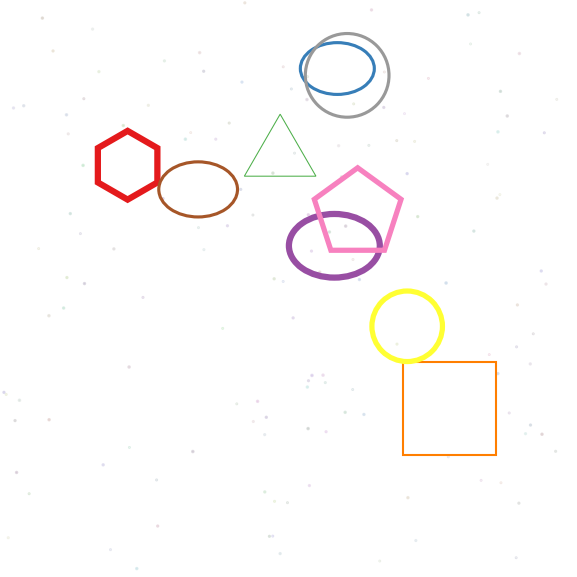[{"shape": "hexagon", "thickness": 3, "radius": 0.3, "center": [0.221, 0.713]}, {"shape": "oval", "thickness": 1.5, "radius": 0.32, "center": [0.584, 0.88]}, {"shape": "triangle", "thickness": 0.5, "radius": 0.36, "center": [0.485, 0.73]}, {"shape": "oval", "thickness": 3, "radius": 0.39, "center": [0.579, 0.574]}, {"shape": "square", "thickness": 1, "radius": 0.4, "center": [0.779, 0.291]}, {"shape": "circle", "thickness": 2.5, "radius": 0.31, "center": [0.705, 0.434]}, {"shape": "oval", "thickness": 1.5, "radius": 0.34, "center": [0.343, 0.671]}, {"shape": "pentagon", "thickness": 2.5, "radius": 0.39, "center": [0.619, 0.63]}, {"shape": "circle", "thickness": 1.5, "radius": 0.36, "center": [0.601, 0.869]}]